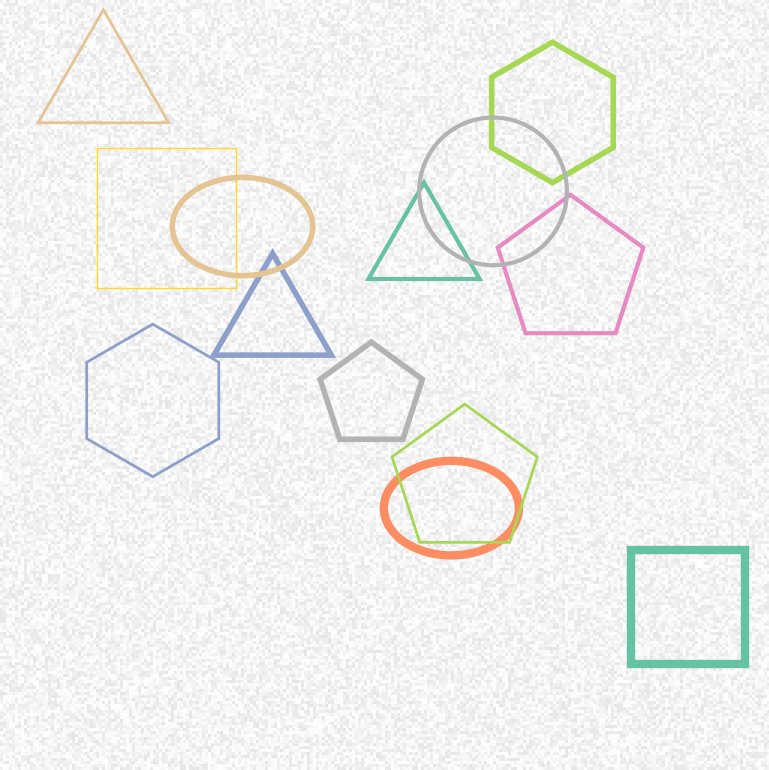[{"shape": "square", "thickness": 3, "radius": 0.37, "center": [0.893, 0.212]}, {"shape": "triangle", "thickness": 1.5, "radius": 0.42, "center": [0.551, 0.679]}, {"shape": "oval", "thickness": 3, "radius": 0.44, "center": [0.586, 0.34]}, {"shape": "triangle", "thickness": 2, "radius": 0.44, "center": [0.354, 0.583]}, {"shape": "hexagon", "thickness": 1, "radius": 0.5, "center": [0.198, 0.48]}, {"shape": "pentagon", "thickness": 1.5, "radius": 0.5, "center": [0.741, 0.648]}, {"shape": "hexagon", "thickness": 2, "radius": 0.46, "center": [0.718, 0.854]}, {"shape": "pentagon", "thickness": 1, "radius": 0.5, "center": [0.604, 0.376]}, {"shape": "square", "thickness": 0.5, "radius": 0.45, "center": [0.216, 0.717]}, {"shape": "triangle", "thickness": 1, "radius": 0.49, "center": [0.134, 0.89]}, {"shape": "oval", "thickness": 2, "radius": 0.46, "center": [0.315, 0.706]}, {"shape": "circle", "thickness": 1.5, "radius": 0.48, "center": [0.64, 0.751]}, {"shape": "pentagon", "thickness": 2, "radius": 0.35, "center": [0.482, 0.486]}]